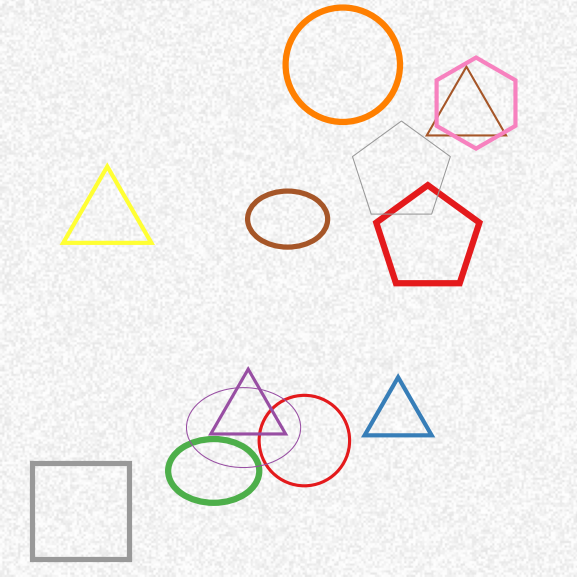[{"shape": "circle", "thickness": 1.5, "radius": 0.39, "center": [0.527, 0.236]}, {"shape": "pentagon", "thickness": 3, "radius": 0.47, "center": [0.741, 0.585]}, {"shape": "triangle", "thickness": 2, "radius": 0.34, "center": [0.689, 0.279]}, {"shape": "oval", "thickness": 3, "radius": 0.39, "center": [0.37, 0.184]}, {"shape": "oval", "thickness": 0.5, "radius": 0.49, "center": [0.422, 0.259]}, {"shape": "triangle", "thickness": 1.5, "radius": 0.37, "center": [0.43, 0.285]}, {"shape": "circle", "thickness": 3, "radius": 0.5, "center": [0.594, 0.887]}, {"shape": "triangle", "thickness": 2, "radius": 0.44, "center": [0.186, 0.623]}, {"shape": "triangle", "thickness": 1, "radius": 0.4, "center": [0.808, 0.804]}, {"shape": "oval", "thickness": 2.5, "radius": 0.35, "center": [0.498, 0.62]}, {"shape": "hexagon", "thickness": 2, "radius": 0.39, "center": [0.824, 0.821]}, {"shape": "square", "thickness": 2.5, "radius": 0.42, "center": [0.14, 0.114]}, {"shape": "pentagon", "thickness": 0.5, "radius": 0.45, "center": [0.695, 0.7]}]